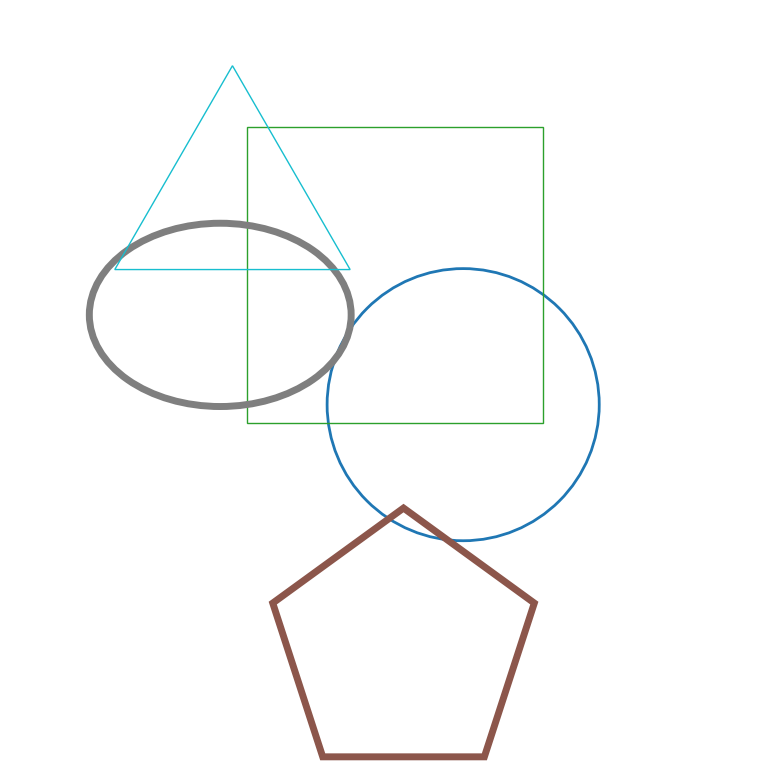[{"shape": "circle", "thickness": 1, "radius": 0.88, "center": [0.602, 0.474]}, {"shape": "square", "thickness": 0.5, "radius": 0.96, "center": [0.513, 0.643]}, {"shape": "pentagon", "thickness": 2.5, "radius": 0.89, "center": [0.524, 0.162]}, {"shape": "oval", "thickness": 2.5, "radius": 0.85, "center": [0.286, 0.591]}, {"shape": "triangle", "thickness": 0.5, "radius": 0.88, "center": [0.302, 0.738]}]